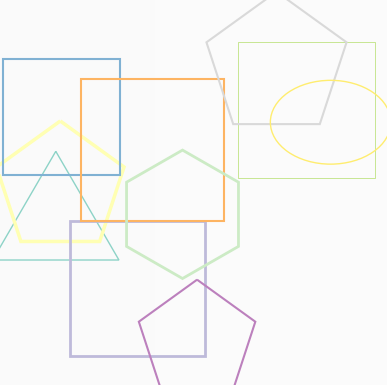[{"shape": "triangle", "thickness": 1, "radius": 0.94, "center": [0.144, 0.419]}, {"shape": "pentagon", "thickness": 2.5, "radius": 0.86, "center": [0.156, 0.513]}, {"shape": "square", "thickness": 2, "radius": 0.87, "center": [0.356, 0.25]}, {"shape": "square", "thickness": 1.5, "radius": 0.75, "center": [0.16, 0.697]}, {"shape": "square", "thickness": 1.5, "radius": 0.92, "center": [0.393, 0.611]}, {"shape": "square", "thickness": 0.5, "radius": 0.88, "center": [0.791, 0.714]}, {"shape": "pentagon", "thickness": 1.5, "radius": 0.95, "center": [0.714, 0.831]}, {"shape": "pentagon", "thickness": 1.5, "radius": 0.79, "center": [0.509, 0.116]}, {"shape": "hexagon", "thickness": 2, "radius": 0.83, "center": [0.471, 0.443]}, {"shape": "oval", "thickness": 1, "radius": 0.78, "center": [0.853, 0.683]}]